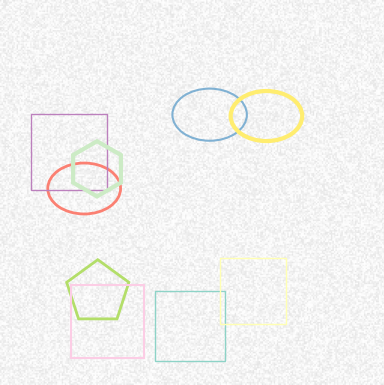[{"shape": "square", "thickness": 1, "radius": 0.45, "center": [0.493, 0.154]}, {"shape": "square", "thickness": 1, "radius": 0.43, "center": [0.657, 0.244]}, {"shape": "oval", "thickness": 2, "radius": 0.47, "center": [0.219, 0.51]}, {"shape": "oval", "thickness": 1.5, "radius": 0.48, "center": [0.544, 0.702]}, {"shape": "pentagon", "thickness": 2, "radius": 0.42, "center": [0.254, 0.24]}, {"shape": "square", "thickness": 1.5, "radius": 0.47, "center": [0.279, 0.165]}, {"shape": "square", "thickness": 1, "radius": 0.49, "center": [0.179, 0.605]}, {"shape": "hexagon", "thickness": 3, "radius": 0.36, "center": [0.252, 0.561]}, {"shape": "oval", "thickness": 3, "radius": 0.46, "center": [0.692, 0.699]}]